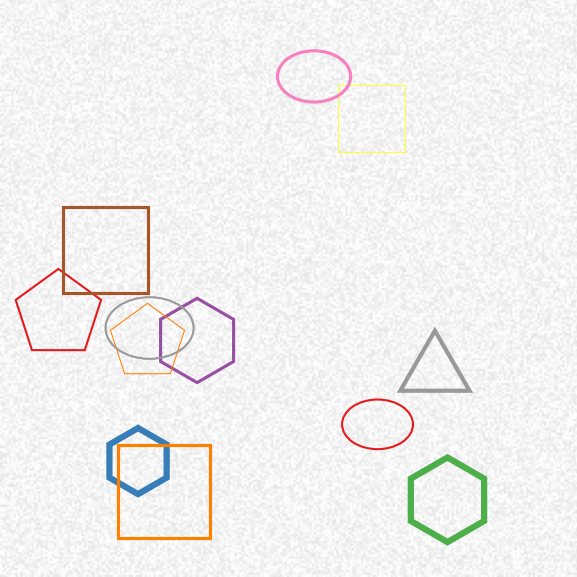[{"shape": "pentagon", "thickness": 1, "radius": 0.39, "center": [0.101, 0.456]}, {"shape": "oval", "thickness": 1, "radius": 0.31, "center": [0.654, 0.264]}, {"shape": "hexagon", "thickness": 3, "radius": 0.29, "center": [0.239, 0.201]}, {"shape": "hexagon", "thickness": 3, "radius": 0.37, "center": [0.775, 0.134]}, {"shape": "hexagon", "thickness": 1.5, "radius": 0.36, "center": [0.341, 0.41]}, {"shape": "pentagon", "thickness": 0.5, "radius": 0.34, "center": [0.255, 0.406]}, {"shape": "square", "thickness": 1.5, "radius": 0.4, "center": [0.284, 0.149]}, {"shape": "square", "thickness": 0.5, "radius": 0.29, "center": [0.643, 0.794]}, {"shape": "square", "thickness": 1.5, "radius": 0.37, "center": [0.183, 0.566]}, {"shape": "oval", "thickness": 1.5, "radius": 0.32, "center": [0.544, 0.867]}, {"shape": "oval", "thickness": 1, "radius": 0.38, "center": [0.259, 0.431]}, {"shape": "triangle", "thickness": 2, "radius": 0.35, "center": [0.753, 0.357]}]